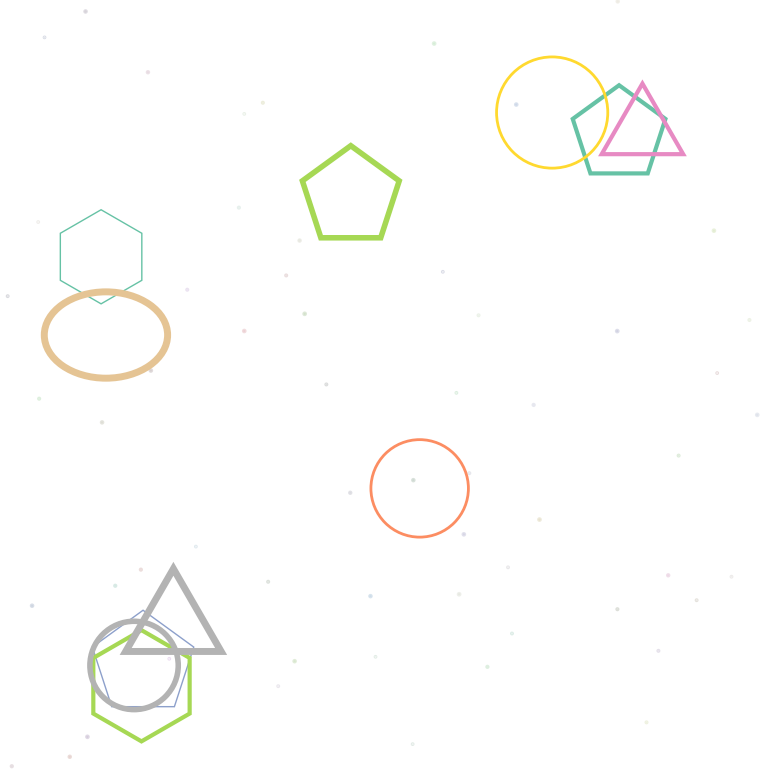[{"shape": "pentagon", "thickness": 1.5, "radius": 0.32, "center": [0.804, 0.826]}, {"shape": "hexagon", "thickness": 0.5, "radius": 0.31, "center": [0.131, 0.667]}, {"shape": "circle", "thickness": 1, "radius": 0.32, "center": [0.545, 0.366]}, {"shape": "pentagon", "thickness": 0.5, "radius": 0.35, "center": [0.186, 0.138]}, {"shape": "triangle", "thickness": 1.5, "radius": 0.31, "center": [0.834, 0.83]}, {"shape": "pentagon", "thickness": 2, "radius": 0.33, "center": [0.456, 0.745]}, {"shape": "hexagon", "thickness": 1.5, "radius": 0.36, "center": [0.184, 0.109]}, {"shape": "circle", "thickness": 1, "radius": 0.36, "center": [0.717, 0.854]}, {"shape": "oval", "thickness": 2.5, "radius": 0.4, "center": [0.138, 0.565]}, {"shape": "circle", "thickness": 2, "radius": 0.29, "center": [0.174, 0.136]}, {"shape": "triangle", "thickness": 2.5, "radius": 0.36, "center": [0.225, 0.19]}]